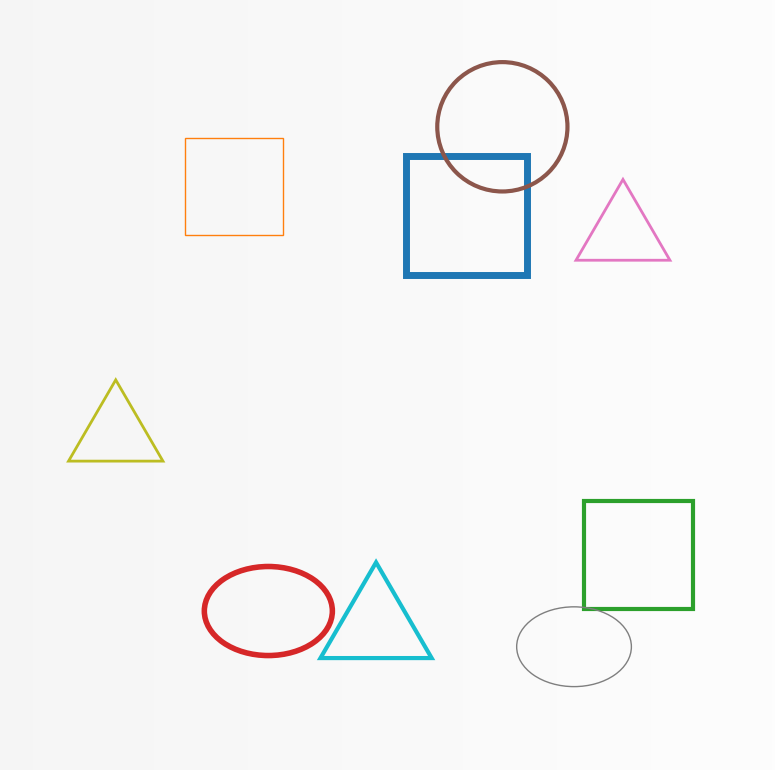[{"shape": "square", "thickness": 2.5, "radius": 0.39, "center": [0.602, 0.72]}, {"shape": "square", "thickness": 0.5, "radius": 0.31, "center": [0.302, 0.758]}, {"shape": "square", "thickness": 1.5, "radius": 0.35, "center": [0.824, 0.279]}, {"shape": "oval", "thickness": 2, "radius": 0.41, "center": [0.346, 0.206]}, {"shape": "circle", "thickness": 1.5, "radius": 0.42, "center": [0.648, 0.835]}, {"shape": "triangle", "thickness": 1, "radius": 0.35, "center": [0.804, 0.697]}, {"shape": "oval", "thickness": 0.5, "radius": 0.37, "center": [0.741, 0.16]}, {"shape": "triangle", "thickness": 1, "radius": 0.35, "center": [0.149, 0.436]}, {"shape": "triangle", "thickness": 1.5, "radius": 0.41, "center": [0.485, 0.187]}]